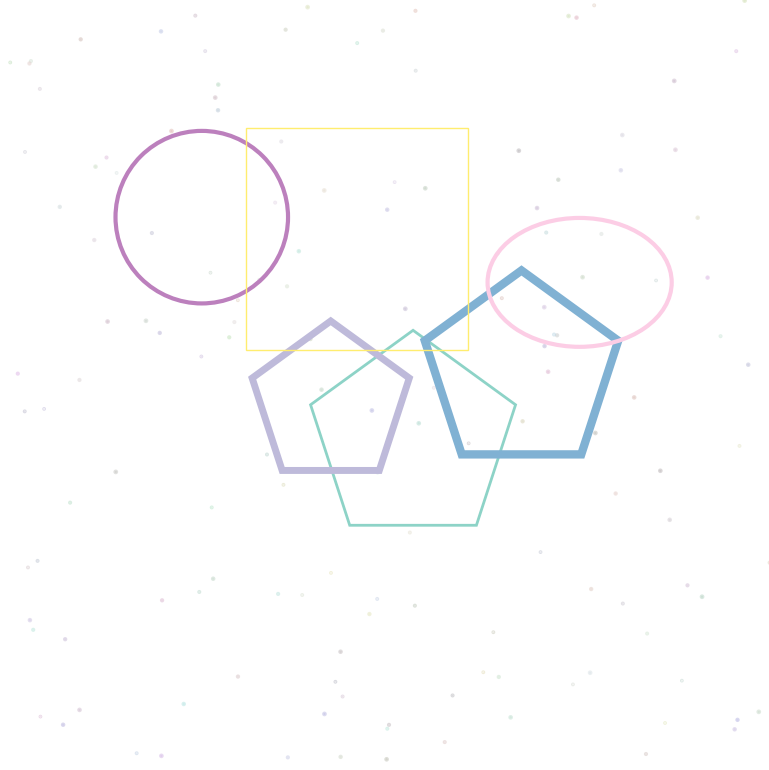[{"shape": "pentagon", "thickness": 1, "radius": 0.7, "center": [0.536, 0.431]}, {"shape": "pentagon", "thickness": 2.5, "radius": 0.54, "center": [0.429, 0.476]}, {"shape": "pentagon", "thickness": 3, "radius": 0.66, "center": [0.677, 0.517]}, {"shape": "oval", "thickness": 1.5, "radius": 0.6, "center": [0.753, 0.633]}, {"shape": "circle", "thickness": 1.5, "radius": 0.56, "center": [0.262, 0.718]}, {"shape": "square", "thickness": 0.5, "radius": 0.72, "center": [0.463, 0.69]}]